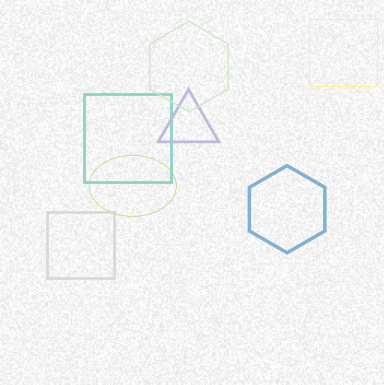[{"shape": "square", "thickness": 2, "radius": 0.57, "center": [0.331, 0.641]}, {"shape": "triangle", "thickness": 2, "radius": 0.45, "center": [0.49, 0.677]}, {"shape": "hexagon", "thickness": 2.5, "radius": 0.57, "center": [0.746, 0.457]}, {"shape": "oval", "thickness": 0.5, "radius": 0.57, "center": [0.345, 0.517]}, {"shape": "square", "thickness": 2, "radius": 0.43, "center": [0.209, 0.365]}, {"shape": "hexagon", "thickness": 1, "radius": 0.59, "center": [0.491, 0.827]}, {"shape": "square", "thickness": 0.5, "radius": 0.44, "center": [0.891, 0.865]}]